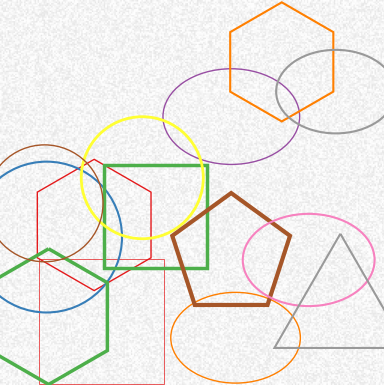[{"shape": "square", "thickness": 0.5, "radius": 0.81, "center": [0.264, 0.166]}, {"shape": "hexagon", "thickness": 1, "radius": 0.85, "center": [0.245, 0.416]}, {"shape": "circle", "thickness": 1.5, "radius": 0.98, "center": [0.121, 0.384]}, {"shape": "square", "thickness": 2.5, "radius": 0.67, "center": [0.404, 0.437]}, {"shape": "hexagon", "thickness": 2.5, "radius": 0.88, "center": [0.126, 0.178]}, {"shape": "oval", "thickness": 1, "radius": 0.89, "center": [0.601, 0.697]}, {"shape": "oval", "thickness": 1, "radius": 0.84, "center": [0.612, 0.123]}, {"shape": "hexagon", "thickness": 1.5, "radius": 0.77, "center": [0.732, 0.839]}, {"shape": "circle", "thickness": 2, "radius": 0.79, "center": [0.37, 0.538]}, {"shape": "circle", "thickness": 1, "radius": 0.76, "center": [0.116, 0.472]}, {"shape": "pentagon", "thickness": 3, "radius": 0.8, "center": [0.6, 0.338]}, {"shape": "oval", "thickness": 1.5, "radius": 0.86, "center": [0.802, 0.325]}, {"shape": "triangle", "thickness": 1.5, "radius": 0.99, "center": [0.884, 0.195]}, {"shape": "oval", "thickness": 1.5, "radius": 0.77, "center": [0.872, 0.762]}]